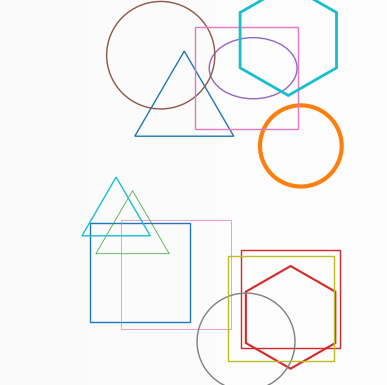[{"shape": "square", "thickness": 1, "radius": 0.65, "center": [0.362, 0.292]}, {"shape": "triangle", "thickness": 1, "radius": 0.74, "center": [0.476, 0.72]}, {"shape": "circle", "thickness": 3, "radius": 0.53, "center": [0.776, 0.621]}, {"shape": "triangle", "thickness": 0.5, "radius": 0.55, "center": [0.342, 0.396]}, {"shape": "hexagon", "thickness": 1.5, "radius": 0.67, "center": [0.75, 0.176]}, {"shape": "square", "thickness": 1, "radius": 0.64, "center": [0.75, 0.224]}, {"shape": "oval", "thickness": 1, "radius": 0.57, "center": [0.653, 0.823]}, {"shape": "circle", "thickness": 1, "radius": 0.7, "center": [0.415, 0.857]}, {"shape": "square", "thickness": 0.5, "radius": 0.71, "center": [0.455, 0.286]}, {"shape": "square", "thickness": 1, "radius": 0.67, "center": [0.636, 0.797]}, {"shape": "circle", "thickness": 1, "radius": 0.63, "center": [0.635, 0.112]}, {"shape": "square", "thickness": 1, "radius": 0.68, "center": [0.726, 0.199]}, {"shape": "triangle", "thickness": 1, "radius": 0.51, "center": [0.3, 0.438]}, {"shape": "hexagon", "thickness": 2, "radius": 0.72, "center": [0.744, 0.896]}]